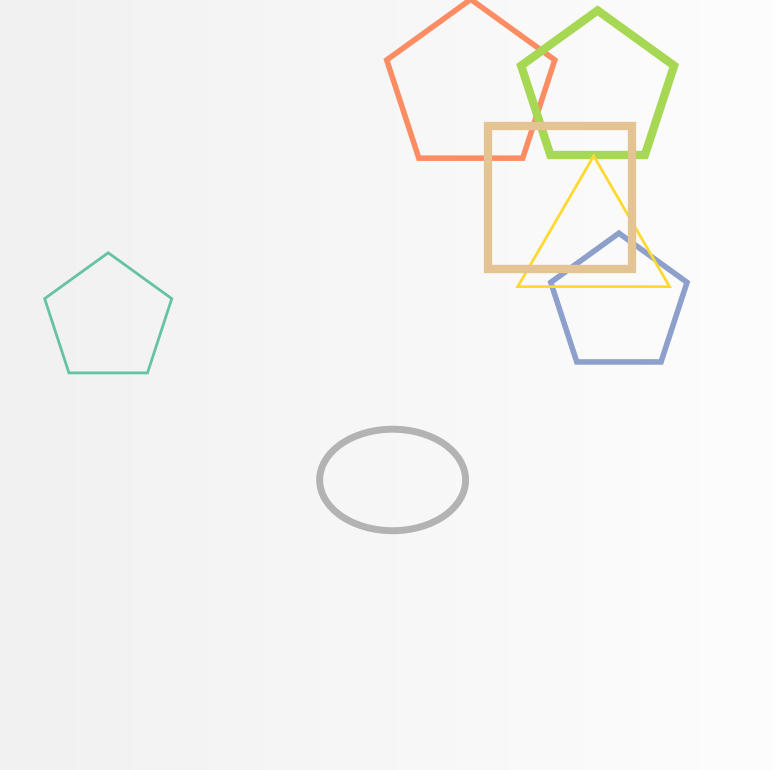[{"shape": "pentagon", "thickness": 1, "radius": 0.43, "center": [0.14, 0.585]}, {"shape": "pentagon", "thickness": 2, "radius": 0.57, "center": [0.607, 0.887]}, {"shape": "pentagon", "thickness": 2, "radius": 0.46, "center": [0.799, 0.605]}, {"shape": "pentagon", "thickness": 3, "radius": 0.52, "center": [0.771, 0.883]}, {"shape": "triangle", "thickness": 1, "radius": 0.57, "center": [0.766, 0.684]}, {"shape": "square", "thickness": 3, "radius": 0.46, "center": [0.723, 0.743]}, {"shape": "oval", "thickness": 2.5, "radius": 0.47, "center": [0.507, 0.377]}]